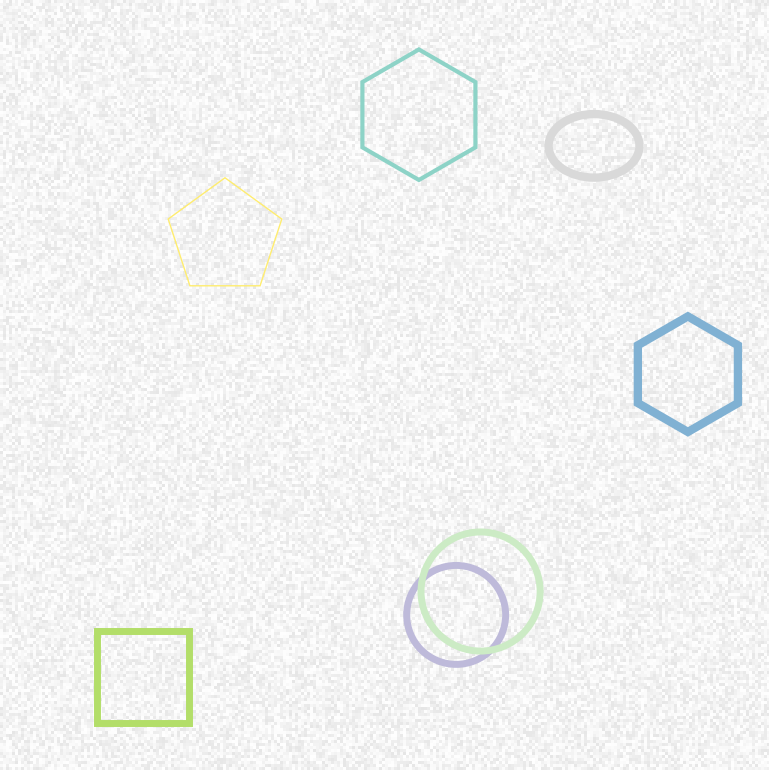[{"shape": "hexagon", "thickness": 1.5, "radius": 0.42, "center": [0.544, 0.851]}, {"shape": "circle", "thickness": 2.5, "radius": 0.32, "center": [0.592, 0.201]}, {"shape": "hexagon", "thickness": 3, "radius": 0.38, "center": [0.893, 0.514]}, {"shape": "square", "thickness": 2.5, "radius": 0.3, "center": [0.186, 0.121]}, {"shape": "oval", "thickness": 3, "radius": 0.29, "center": [0.771, 0.811]}, {"shape": "circle", "thickness": 2.5, "radius": 0.39, "center": [0.624, 0.232]}, {"shape": "pentagon", "thickness": 0.5, "radius": 0.39, "center": [0.292, 0.692]}]